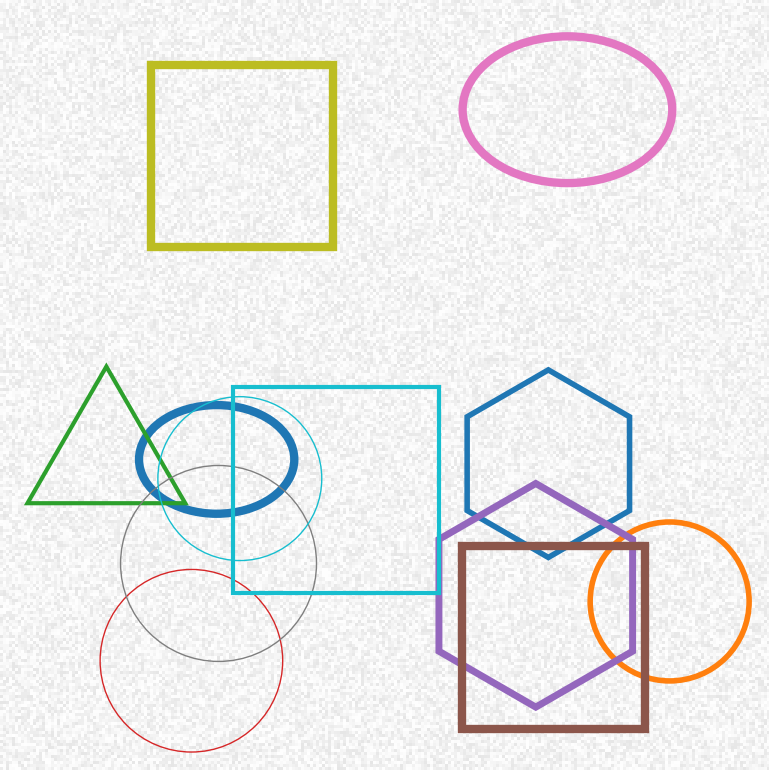[{"shape": "oval", "thickness": 3, "radius": 0.5, "center": [0.281, 0.403]}, {"shape": "hexagon", "thickness": 2, "radius": 0.61, "center": [0.712, 0.398]}, {"shape": "circle", "thickness": 2, "radius": 0.52, "center": [0.87, 0.219]}, {"shape": "triangle", "thickness": 1.5, "radius": 0.59, "center": [0.138, 0.406]}, {"shape": "circle", "thickness": 0.5, "radius": 0.59, "center": [0.249, 0.142]}, {"shape": "hexagon", "thickness": 2.5, "radius": 0.73, "center": [0.696, 0.227]}, {"shape": "square", "thickness": 3, "radius": 0.59, "center": [0.719, 0.172]}, {"shape": "oval", "thickness": 3, "radius": 0.68, "center": [0.737, 0.858]}, {"shape": "circle", "thickness": 0.5, "radius": 0.64, "center": [0.284, 0.268]}, {"shape": "square", "thickness": 3, "radius": 0.59, "center": [0.314, 0.797]}, {"shape": "circle", "thickness": 0.5, "radius": 0.53, "center": [0.311, 0.378]}, {"shape": "square", "thickness": 1.5, "radius": 0.67, "center": [0.436, 0.363]}]